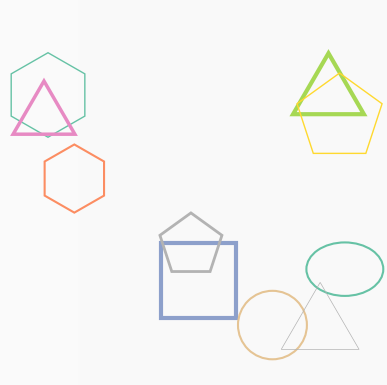[{"shape": "oval", "thickness": 1.5, "radius": 0.5, "center": [0.89, 0.301]}, {"shape": "hexagon", "thickness": 1, "radius": 0.55, "center": [0.124, 0.753]}, {"shape": "hexagon", "thickness": 1.5, "radius": 0.44, "center": [0.192, 0.536]}, {"shape": "square", "thickness": 3, "radius": 0.49, "center": [0.512, 0.271]}, {"shape": "triangle", "thickness": 2.5, "radius": 0.46, "center": [0.114, 0.697]}, {"shape": "triangle", "thickness": 3, "radius": 0.53, "center": [0.848, 0.756]}, {"shape": "pentagon", "thickness": 1, "radius": 0.58, "center": [0.876, 0.695]}, {"shape": "circle", "thickness": 1.5, "radius": 0.44, "center": [0.703, 0.156]}, {"shape": "pentagon", "thickness": 2, "radius": 0.42, "center": [0.493, 0.363]}, {"shape": "triangle", "thickness": 0.5, "radius": 0.58, "center": [0.826, 0.151]}]